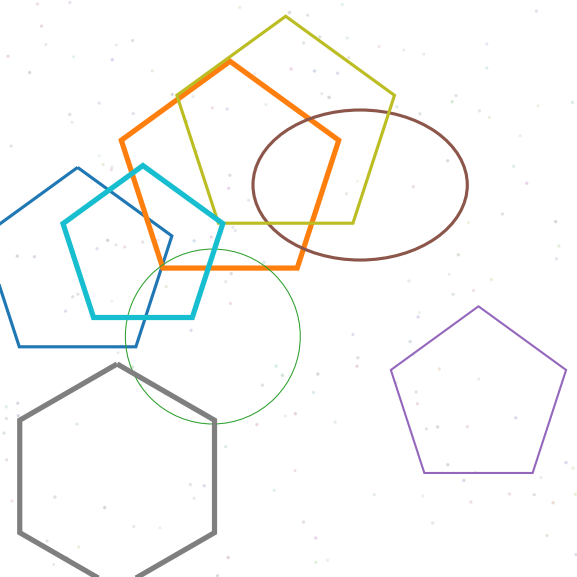[{"shape": "pentagon", "thickness": 1.5, "radius": 0.86, "center": [0.134, 0.538]}, {"shape": "pentagon", "thickness": 2.5, "radius": 0.99, "center": [0.398, 0.695]}, {"shape": "circle", "thickness": 0.5, "radius": 0.76, "center": [0.369, 0.416]}, {"shape": "pentagon", "thickness": 1, "radius": 0.8, "center": [0.829, 0.309]}, {"shape": "oval", "thickness": 1.5, "radius": 0.93, "center": [0.624, 0.679]}, {"shape": "hexagon", "thickness": 2.5, "radius": 0.97, "center": [0.203, 0.174]}, {"shape": "pentagon", "thickness": 1.5, "radius": 0.99, "center": [0.495, 0.773]}, {"shape": "pentagon", "thickness": 2.5, "radius": 0.73, "center": [0.247, 0.567]}]